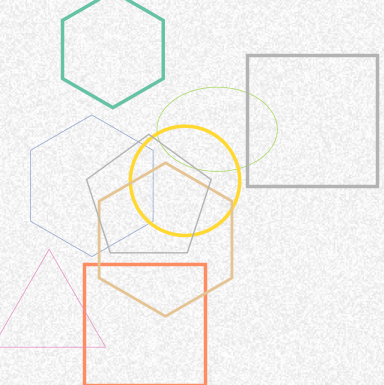[{"shape": "hexagon", "thickness": 2.5, "radius": 0.76, "center": [0.293, 0.871]}, {"shape": "square", "thickness": 2.5, "radius": 0.79, "center": [0.374, 0.157]}, {"shape": "hexagon", "thickness": 0.5, "radius": 0.92, "center": [0.238, 0.517]}, {"shape": "triangle", "thickness": 0.5, "radius": 0.85, "center": [0.128, 0.183]}, {"shape": "oval", "thickness": 0.5, "radius": 0.78, "center": [0.564, 0.664]}, {"shape": "circle", "thickness": 2.5, "radius": 0.71, "center": [0.481, 0.53]}, {"shape": "hexagon", "thickness": 2, "radius": 1.0, "center": [0.43, 0.378]}, {"shape": "square", "thickness": 2.5, "radius": 0.85, "center": [0.811, 0.687]}, {"shape": "pentagon", "thickness": 1, "radius": 0.85, "center": [0.387, 0.481]}]